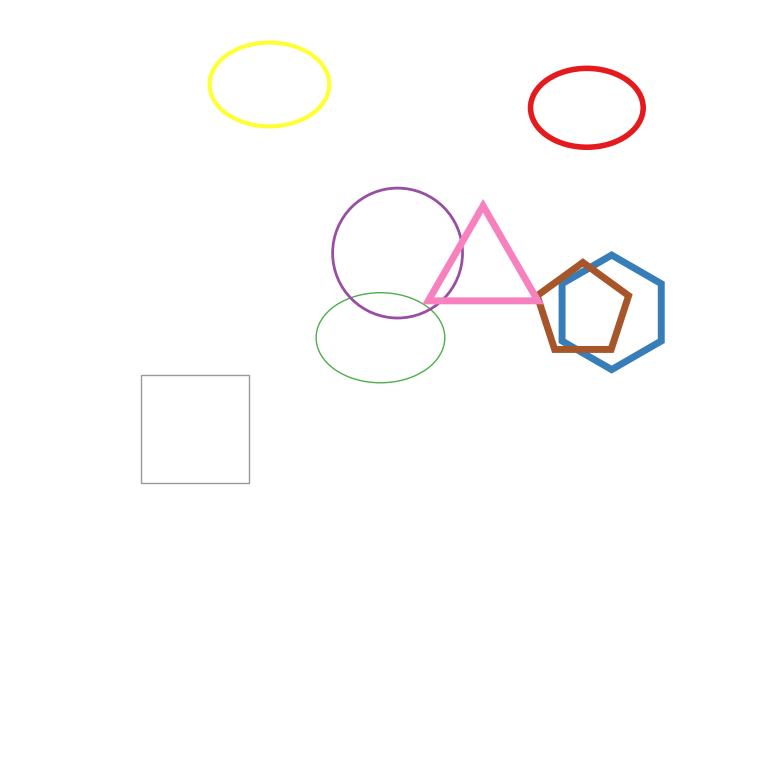[{"shape": "oval", "thickness": 2, "radius": 0.37, "center": [0.762, 0.86]}, {"shape": "hexagon", "thickness": 2.5, "radius": 0.37, "center": [0.794, 0.594]}, {"shape": "oval", "thickness": 0.5, "radius": 0.42, "center": [0.494, 0.561]}, {"shape": "circle", "thickness": 1, "radius": 0.42, "center": [0.516, 0.671]}, {"shape": "oval", "thickness": 1.5, "radius": 0.39, "center": [0.35, 0.89]}, {"shape": "pentagon", "thickness": 2.5, "radius": 0.31, "center": [0.757, 0.597]}, {"shape": "triangle", "thickness": 2.5, "radius": 0.41, "center": [0.627, 0.65]}, {"shape": "square", "thickness": 0.5, "radius": 0.35, "center": [0.253, 0.443]}]